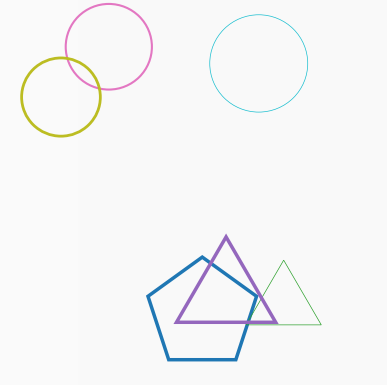[{"shape": "pentagon", "thickness": 2.5, "radius": 0.74, "center": [0.522, 0.185]}, {"shape": "triangle", "thickness": 0.5, "radius": 0.56, "center": [0.732, 0.212]}, {"shape": "triangle", "thickness": 2.5, "radius": 0.74, "center": [0.583, 0.237]}, {"shape": "circle", "thickness": 1.5, "radius": 0.56, "center": [0.281, 0.879]}, {"shape": "circle", "thickness": 2, "radius": 0.51, "center": [0.157, 0.748]}, {"shape": "circle", "thickness": 0.5, "radius": 0.63, "center": [0.668, 0.835]}]